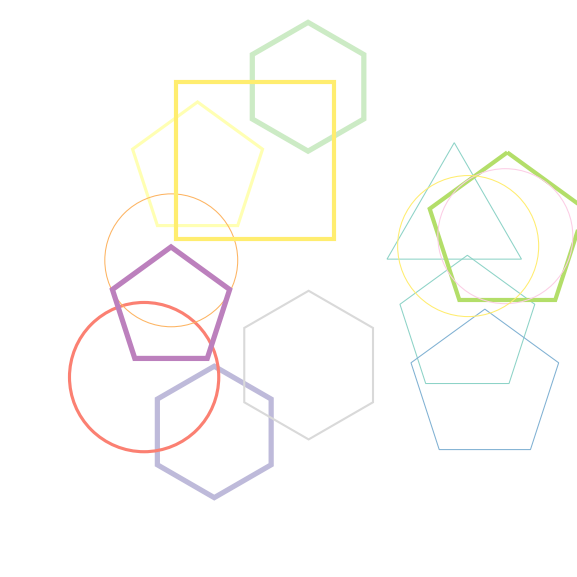[{"shape": "triangle", "thickness": 0.5, "radius": 0.67, "center": [0.787, 0.618]}, {"shape": "pentagon", "thickness": 0.5, "radius": 0.61, "center": [0.809, 0.434]}, {"shape": "pentagon", "thickness": 1.5, "radius": 0.59, "center": [0.342, 0.704]}, {"shape": "hexagon", "thickness": 2.5, "radius": 0.57, "center": [0.371, 0.251]}, {"shape": "circle", "thickness": 1.5, "radius": 0.65, "center": [0.25, 0.346]}, {"shape": "pentagon", "thickness": 0.5, "radius": 0.67, "center": [0.84, 0.329]}, {"shape": "circle", "thickness": 0.5, "radius": 0.58, "center": [0.297, 0.548]}, {"shape": "pentagon", "thickness": 2, "radius": 0.71, "center": [0.878, 0.594]}, {"shape": "circle", "thickness": 0.5, "radius": 0.58, "center": [0.875, 0.59]}, {"shape": "hexagon", "thickness": 1, "radius": 0.64, "center": [0.534, 0.367]}, {"shape": "pentagon", "thickness": 2.5, "radius": 0.53, "center": [0.296, 0.465]}, {"shape": "hexagon", "thickness": 2.5, "radius": 0.56, "center": [0.533, 0.849]}, {"shape": "circle", "thickness": 0.5, "radius": 0.61, "center": [0.811, 0.573]}, {"shape": "square", "thickness": 2, "radius": 0.68, "center": [0.441, 0.722]}]